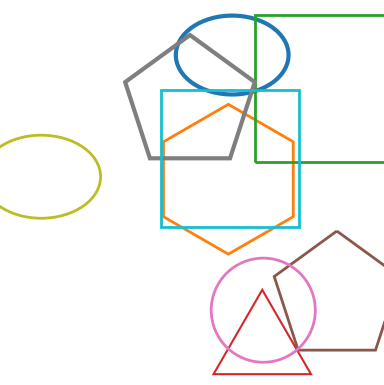[{"shape": "oval", "thickness": 3, "radius": 0.73, "center": [0.603, 0.857]}, {"shape": "hexagon", "thickness": 2, "radius": 0.97, "center": [0.593, 0.534]}, {"shape": "square", "thickness": 2, "radius": 0.95, "center": [0.853, 0.771]}, {"shape": "triangle", "thickness": 1.5, "radius": 0.73, "center": [0.681, 0.101]}, {"shape": "pentagon", "thickness": 2, "radius": 0.86, "center": [0.875, 0.229]}, {"shape": "circle", "thickness": 2, "radius": 0.68, "center": [0.684, 0.194]}, {"shape": "pentagon", "thickness": 3, "radius": 0.89, "center": [0.493, 0.732]}, {"shape": "oval", "thickness": 2, "radius": 0.77, "center": [0.107, 0.541]}, {"shape": "square", "thickness": 2, "radius": 0.89, "center": [0.597, 0.588]}]